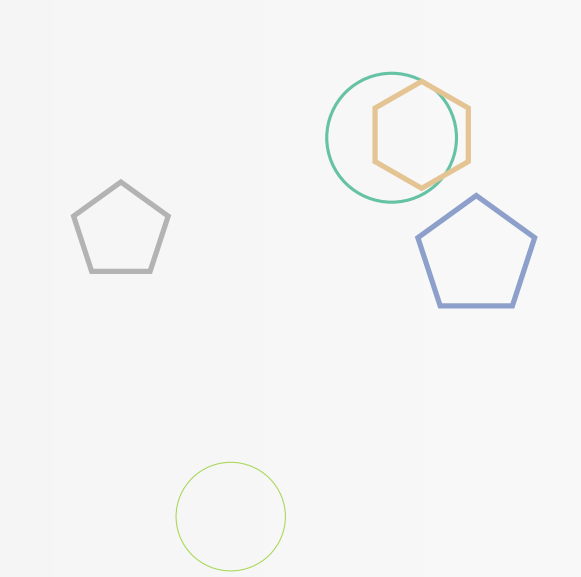[{"shape": "circle", "thickness": 1.5, "radius": 0.56, "center": [0.674, 0.761]}, {"shape": "pentagon", "thickness": 2.5, "radius": 0.53, "center": [0.819, 0.555]}, {"shape": "circle", "thickness": 0.5, "radius": 0.47, "center": [0.397, 0.105]}, {"shape": "hexagon", "thickness": 2.5, "radius": 0.46, "center": [0.726, 0.766]}, {"shape": "pentagon", "thickness": 2.5, "radius": 0.43, "center": [0.208, 0.598]}]